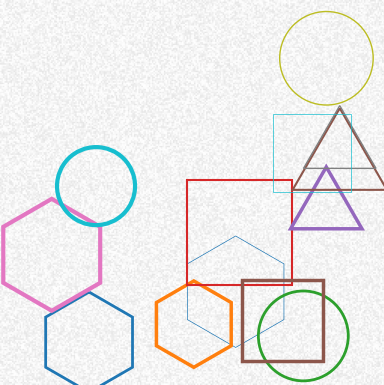[{"shape": "hexagon", "thickness": 2, "radius": 0.65, "center": [0.231, 0.111]}, {"shape": "hexagon", "thickness": 0.5, "radius": 0.72, "center": [0.612, 0.242]}, {"shape": "hexagon", "thickness": 2.5, "radius": 0.56, "center": [0.503, 0.158]}, {"shape": "circle", "thickness": 2, "radius": 0.58, "center": [0.788, 0.127]}, {"shape": "square", "thickness": 1.5, "radius": 0.68, "center": [0.623, 0.396]}, {"shape": "triangle", "thickness": 2.5, "radius": 0.53, "center": [0.847, 0.459]}, {"shape": "triangle", "thickness": 1.5, "radius": 0.71, "center": [0.882, 0.578]}, {"shape": "square", "thickness": 2.5, "radius": 0.53, "center": [0.733, 0.168]}, {"shape": "hexagon", "thickness": 3, "radius": 0.73, "center": [0.134, 0.338]}, {"shape": "triangle", "thickness": 1, "radius": 0.54, "center": [0.882, 0.617]}, {"shape": "circle", "thickness": 1, "radius": 0.61, "center": [0.848, 0.849]}, {"shape": "square", "thickness": 0.5, "radius": 0.5, "center": [0.81, 0.602]}, {"shape": "circle", "thickness": 3, "radius": 0.51, "center": [0.249, 0.517]}]